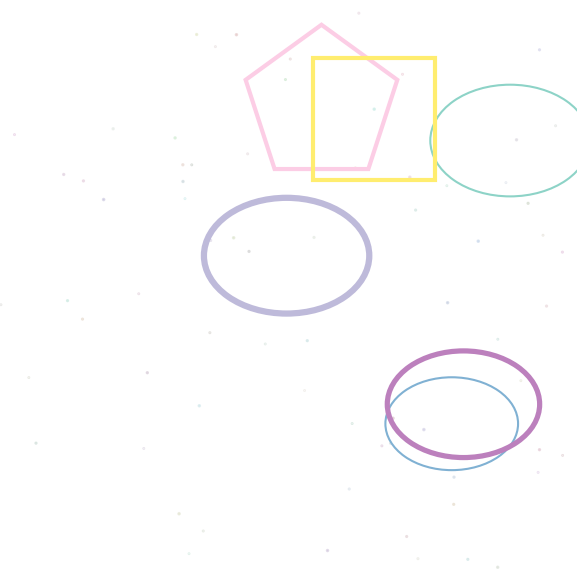[{"shape": "oval", "thickness": 1, "radius": 0.69, "center": [0.883, 0.756]}, {"shape": "oval", "thickness": 3, "radius": 0.72, "center": [0.496, 0.556]}, {"shape": "oval", "thickness": 1, "radius": 0.57, "center": [0.782, 0.265]}, {"shape": "pentagon", "thickness": 2, "radius": 0.69, "center": [0.557, 0.818]}, {"shape": "oval", "thickness": 2.5, "radius": 0.66, "center": [0.803, 0.299]}, {"shape": "square", "thickness": 2, "radius": 0.53, "center": [0.648, 0.794]}]